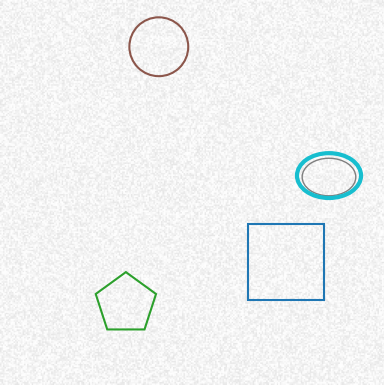[{"shape": "square", "thickness": 1.5, "radius": 0.5, "center": [0.742, 0.319]}, {"shape": "pentagon", "thickness": 1.5, "radius": 0.41, "center": [0.327, 0.211]}, {"shape": "circle", "thickness": 1.5, "radius": 0.38, "center": [0.412, 0.879]}, {"shape": "oval", "thickness": 1, "radius": 0.35, "center": [0.854, 0.54]}, {"shape": "oval", "thickness": 3, "radius": 0.42, "center": [0.855, 0.544]}]